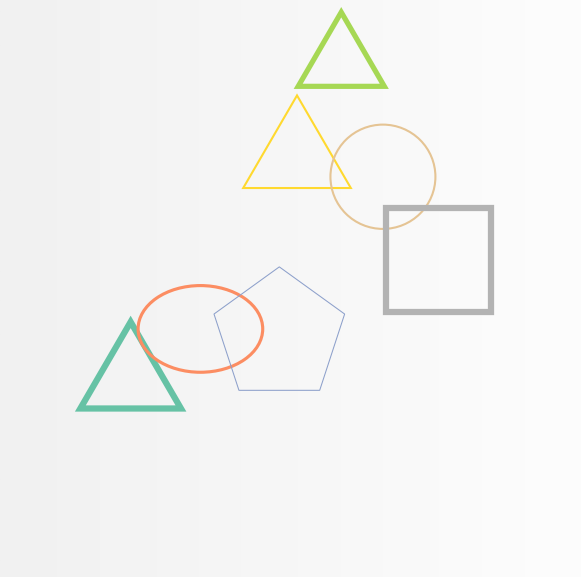[{"shape": "triangle", "thickness": 3, "radius": 0.5, "center": [0.225, 0.342]}, {"shape": "oval", "thickness": 1.5, "radius": 0.54, "center": [0.345, 0.43]}, {"shape": "pentagon", "thickness": 0.5, "radius": 0.59, "center": [0.481, 0.419]}, {"shape": "triangle", "thickness": 2.5, "radius": 0.43, "center": [0.587, 0.892]}, {"shape": "triangle", "thickness": 1, "radius": 0.53, "center": [0.511, 0.727]}, {"shape": "circle", "thickness": 1, "radius": 0.45, "center": [0.659, 0.693]}, {"shape": "square", "thickness": 3, "radius": 0.45, "center": [0.755, 0.549]}]